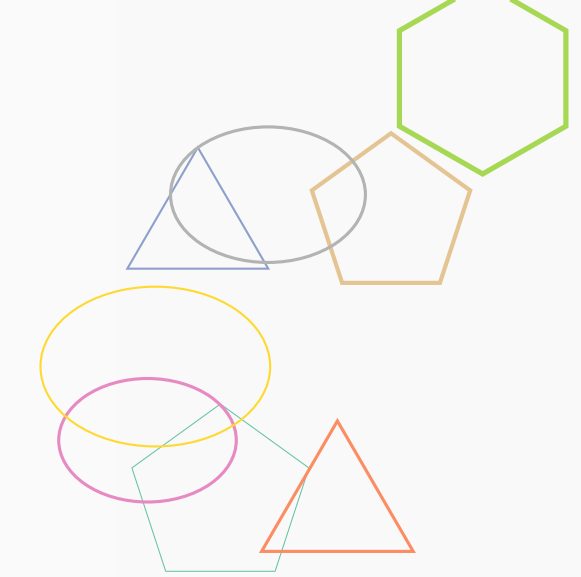[{"shape": "pentagon", "thickness": 0.5, "radius": 0.8, "center": [0.379, 0.139]}, {"shape": "triangle", "thickness": 1.5, "radius": 0.75, "center": [0.58, 0.12]}, {"shape": "triangle", "thickness": 1, "radius": 0.7, "center": [0.34, 0.604]}, {"shape": "oval", "thickness": 1.5, "radius": 0.76, "center": [0.254, 0.237]}, {"shape": "hexagon", "thickness": 2.5, "radius": 0.83, "center": [0.83, 0.863]}, {"shape": "oval", "thickness": 1, "radius": 0.99, "center": [0.267, 0.364]}, {"shape": "pentagon", "thickness": 2, "radius": 0.72, "center": [0.673, 0.625]}, {"shape": "oval", "thickness": 1.5, "radius": 0.84, "center": [0.461, 0.662]}]